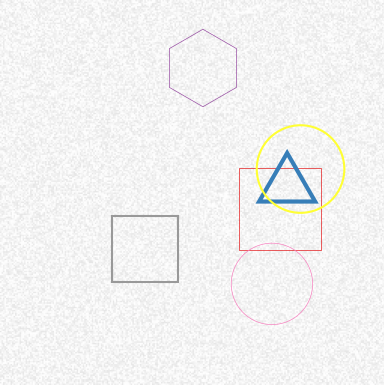[{"shape": "square", "thickness": 0.5, "radius": 0.53, "center": [0.728, 0.457]}, {"shape": "triangle", "thickness": 3, "radius": 0.42, "center": [0.746, 0.519]}, {"shape": "hexagon", "thickness": 0.5, "radius": 0.5, "center": [0.527, 0.823]}, {"shape": "circle", "thickness": 1.5, "radius": 0.57, "center": [0.781, 0.561]}, {"shape": "circle", "thickness": 0.5, "radius": 0.53, "center": [0.706, 0.263]}, {"shape": "square", "thickness": 1.5, "radius": 0.43, "center": [0.377, 0.354]}]